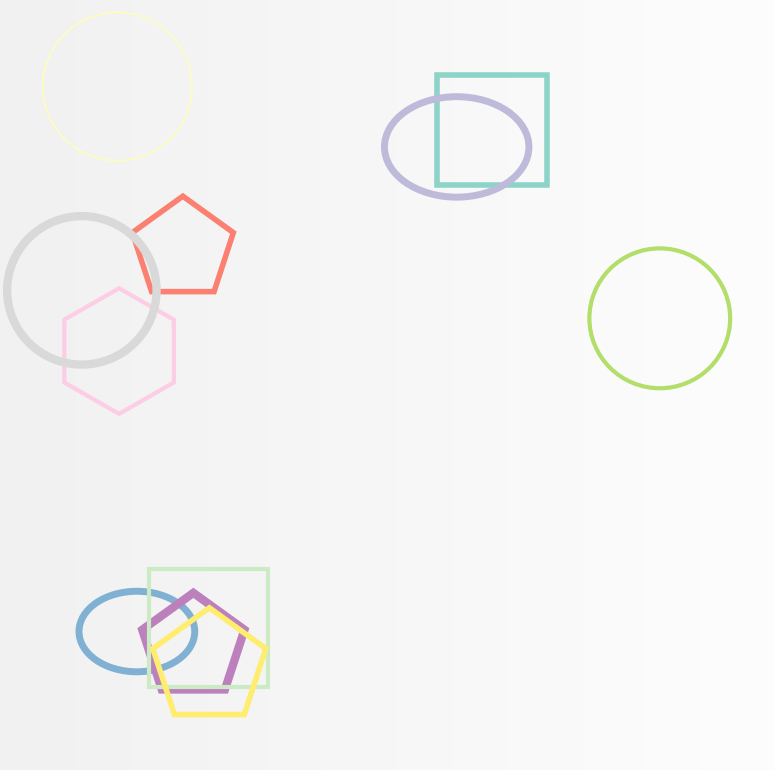[{"shape": "square", "thickness": 2, "radius": 0.36, "center": [0.635, 0.832]}, {"shape": "circle", "thickness": 0.5, "radius": 0.48, "center": [0.151, 0.888]}, {"shape": "oval", "thickness": 2.5, "radius": 0.47, "center": [0.589, 0.809]}, {"shape": "pentagon", "thickness": 2, "radius": 0.34, "center": [0.236, 0.677]}, {"shape": "oval", "thickness": 2.5, "radius": 0.37, "center": [0.177, 0.18]}, {"shape": "circle", "thickness": 1.5, "radius": 0.45, "center": [0.851, 0.587]}, {"shape": "hexagon", "thickness": 1.5, "radius": 0.41, "center": [0.154, 0.544]}, {"shape": "circle", "thickness": 3, "radius": 0.48, "center": [0.106, 0.623]}, {"shape": "pentagon", "thickness": 3, "radius": 0.35, "center": [0.249, 0.161]}, {"shape": "square", "thickness": 1.5, "radius": 0.39, "center": [0.269, 0.185]}, {"shape": "pentagon", "thickness": 2, "radius": 0.38, "center": [0.27, 0.134]}]